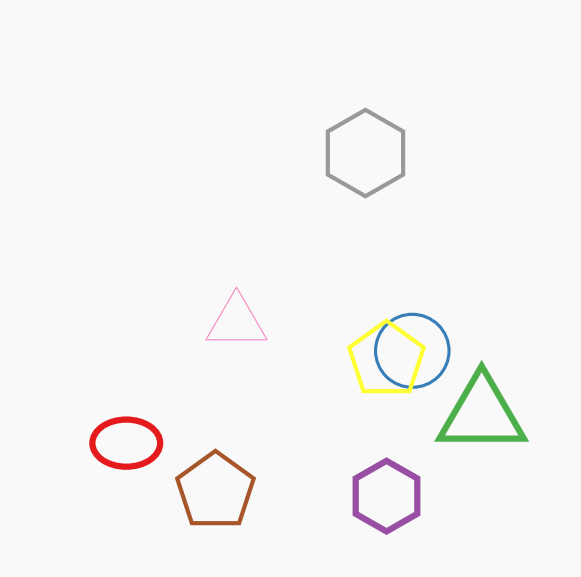[{"shape": "oval", "thickness": 3, "radius": 0.29, "center": [0.217, 0.232]}, {"shape": "circle", "thickness": 1.5, "radius": 0.32, "center": [0.709, 0.392]}, {"shape": "triangle", "thickness": 3, "radius": 0.42, "center": [0.829, 0.282]}, {"shape": "hexagon", "thickness": 3, "radius": 0.31, "center": [0.665, 0.14]}, {"shape": "pentagon", "thickness": 2, "radius": 0.34, "center": [0.665, 0.376]}, {"shape": "pentagon", "thickness": 2, "radius": 0.35, "center": [0.371, 0.149]}, {"shape": "triangle", "thickness": 0.5, "radius": 0.3, "center": [0.407, 0.441]}, {"shape": "hexagon", "thickness": 2, "radius": 0.37, "center": [0.629, 0.734]}]